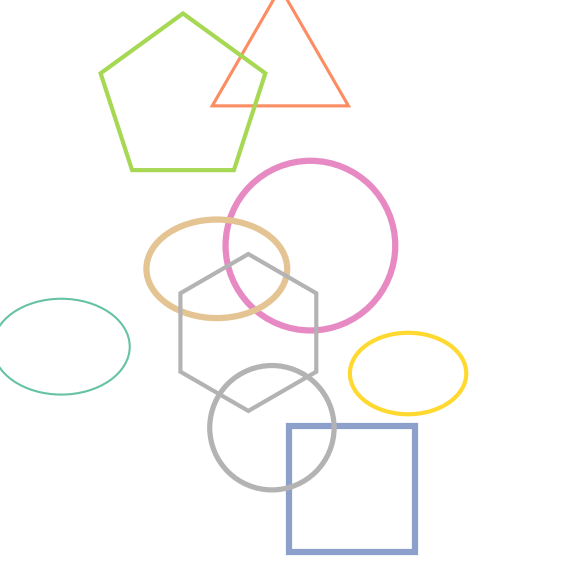[{"shape": "oval", "thickness": 1, "radius": 0.59, "center": [0.106, 0.399]}, {"shape": "triangle", "thickness": 1.5, "radius": 0.68, "center": [0.485, 0.884]}, {"shape": "square", "thickness": 3, "radius": 0.55, "center": [0.61, 0.152]}, {"shape": "circle", "thickness": 3, "radius": 0.73, "center": [0.538, 0.574]}, {"shape": "pentagon", "thickness": 2, "radius": 0.75, "center": [0.317, 0.826]}, {"shape": "oval", "thickness": 2, "radius": 0.5, "center": [0.707, 0.352]}, {"shape": "oval", "thickness": 3, "radius": 0.61, "center": [0.375, 0.534]}, {"shape": "circle", "thickness": 2.5, "radius": 0.54, "center": [0.471, 0.258]}, {"shape": "hexagon", "thickness": 2, "radius": 0.68, "center": [0.43, 0.423]}]